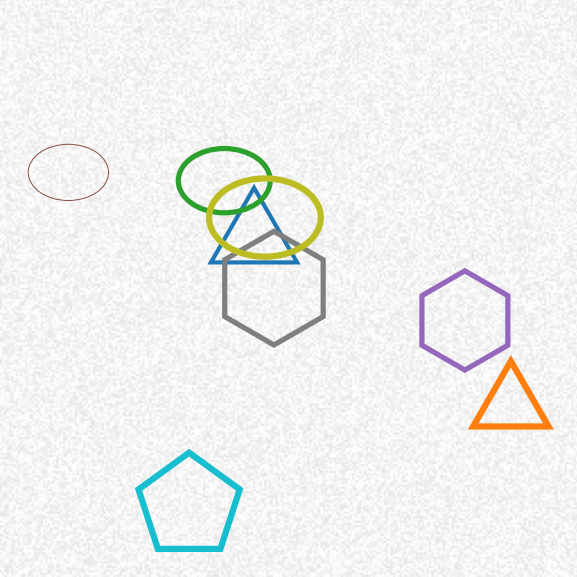[{"shape": "triangle", "thickness": 2, "radius": 0.43, "center": [0.44, 0.588]}, {"shape": "triangle", "thickness": 3, "radius": 0.38, "center": [0.885, 0.298]}, {"shape": "oval", "thickness": 2.5, "radius": 0.4, "center": [0.388, 0.686]}, {"shape": "hexagon", "thickness": 2.5, "radius": 0.43, "center": [0.805, 0.444]}, {"shape": "oval", "thickness": 0.5, "radius": 0.35, "center": [0.118, 0.701]}, {"shape": "hexagon", "thickness": 2.5, "radius": 0.49, "center": [0.474, 0.5]}, {"shape": "oval", "thickness": 3, "radius": 0.48, "center": [0.459, 0.622]}, {"shape": "pentagon", "thickness": 3, "radius": 0.46, "center": [0.327, 0.123]}]